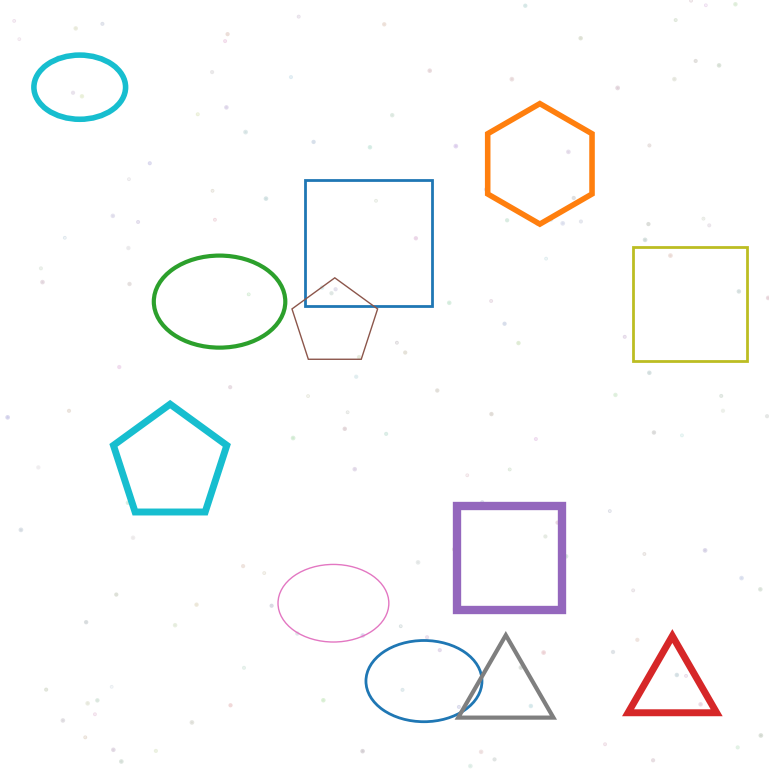[{"shape": "oval", "thickness": 1, "radius": 0.38, "center": [0.551, 0.115]}, {"shape": "square", "thickness": 1, "radius": 0.41, "center": [0.479, 0.684]}, {"shape": "hexagon", "thickness": 2, "radius": 0.39, "center": [0.701, 0.787]}, {"shape": "oval", "thickness": 1.5, "radius": 0.43, "center": [0.285, 0.608]}, {"shape": "triangle", "thickness": 2.5, "radius": 0.33, "center": [0.873, 0.108]}, {"shape": "square", "thickness": 3, "radius": 0.34, "center": [0.662, 0.275]}, {"shape": "pentagon", "thickness": 0.5, "radius": 0.29, "center": [0.435, 0.581]}, {"shape": "oval", "thickness": 0.5, "radius": 0.36, "center": [0.433, 0.217]}, {"shape": "triangle", "thickness": 1.5, "radius": 0.36, "center": [0.657, 0.104]}, {"shape": "square", "thickness": 1, "radius": 0.37, "center": [0.896, 0.605]}, {"shape": "pentagon", "thickness": 2.5, "radius": 0.39, "center": [0.221, 0.398]}, {"shape": "oval", "thickness": 2, "radius": 0.3, "center": [0.104, 0.887]}]